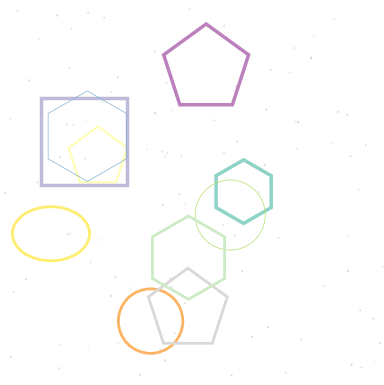[{"shape": "hexagon", "thickness": 2.5, "radius": 0.41, "center": [0.633, 0.502]}, {"shape": "pentagon", "thickness": 1.5, "radius": 0.4, "center": [0.255, 0.591]}, {"shape": "square", "thickness": 2.5, "radius": 0.56, "center": [0.218, 0.633]}, {"shape": "hexagon", "thickness": 0.5, "radius": 0.59, "center": [0.227, 0.646]}, {"shape": "circle", "thickness": 2, "radius": 0.42, "center": [0.391, 0.166]}, {"shape": "circle", "thickness": 0.5, "radius": 0.46, "center": [0.598, 0.441]}, {"shape": "pentagon", "thickness": 2, "radius": 0.54, "center": [0.488, 0.196]}, {"shape": "pentagon", "thickness": 2.5, "radius": 0.58, "center": [0.535, 0.822]}, {"shape": "hexagon", "thickness": 2, "radius": 0.54, "center": [0.49, 0.331]}, {"shape": "oval", "thickness": 2, "radius": 0.5, "center": [0.132, 0.393]}]